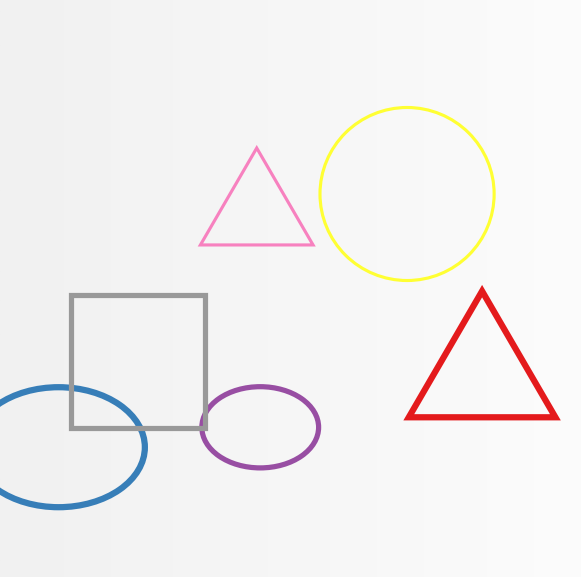[{"shape": "triangle", "thickness": 3, "radius": 0.73, "center": [0.829, 0.349]}, {"shape": "oval", "thickness": 3, "radius": 0.74, "center": [0.101, 0.225]}, {"shape": "oval", "thickness": 2.5, "radius": 0.5, "center": [0.448, 0.259]}, {"shape": "circle", "thickness": 1.5, "radius": 0.75, "center": [0.7, 0.663]}, {"shape": "triangle", "thickness": 1.5, "radius": 0.56, "center": [0.442, 0.631]}, {"shape": "square", "thickness": 2.5, "radius": 0.58, "center": [0.238, 0.374]}]